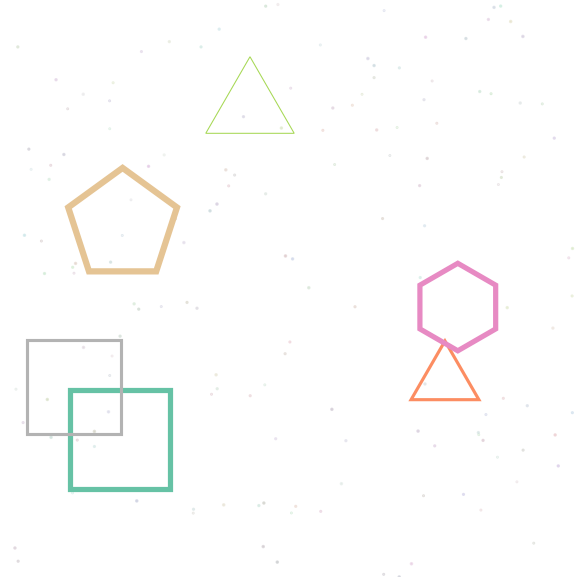[{"shape": "square", "thickness": 2.5, "radius": 0.43, "center": [0.207, 0.238]}, {"shape": "triangle", "thickness": 1.5, "radius": 0.34, "center": [0.771, 0.341]}, {"shape": "hexagon", "thickness": 2.5, "radius": 0.38, "center": [0.793, 0.467]}, {"shape": "triangle", "thickness": 0.5, "radius": 0.44, "center": [0.433, 0.812]}, {"shape": "pentagon", "thickness": 3, "radius": 0.5, "center": [0.212, 0.609]}, {"shape": "square", "thickness": 1.5, "radius": 0.41, "center": [0.128, 0.329]}]